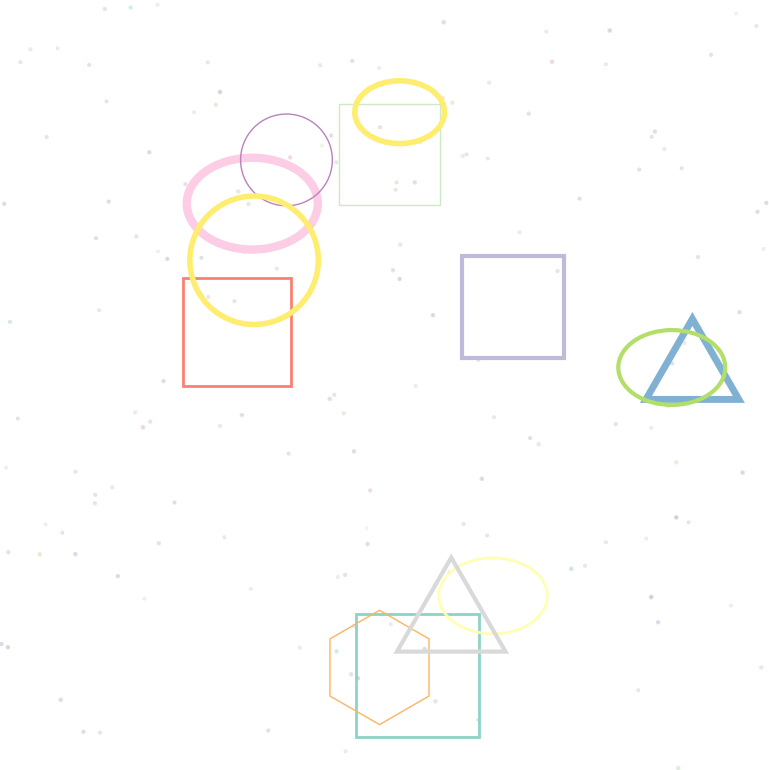[{"shape": "square", "thickness": 1, "radius": 0.4, "center": [0.542, 0.123]}, {"shape": "oval", "thickness": 1, "radius": 0.35, "center": [0.64, 0.226]}, {"shape": "square", "thickness": 1.5, "radius": 0.33, "center": [0.666, 0.601]}, {"shape": "square", "thickness": 1, "radius": 0.35, "center": [0.308, 0.569]}, {"shape": "triangle", "thickness": 2.5, "radius": 0.35, "center": [0.899, 0.516]}, {"shape": "hexagon", "thickness": 0.5, "radius": 0.37, "center": [0.493, 0.133]}, {"shape": "oval", "thickness": 1.5, "radius": 0.35, "center": [0.872, 0.523]}, {"shape": "oval", "thickness": 3, "radius": 0.43, "center": [0.328, 0.736]}, {"shape": "triangle", "thickness": 1.5, "radius": 0.41, "center": [0.586, 0.194]}, {"shape": "circle", "thickness": 0.5, "radius": 0.3, "center": [0.372, 0.792]}, {"shape": "square", "thickness": 0.5, "radius": 0.33, "center": [0.506, 0.799]}, {"shape": "circle", "thickness": 2, "radius": 0.42, "center": [0.33, 0.662]}, {"shape": "oval", "thickness": 2, "radius": 0.29, "center": [0.519, 0.854]}]